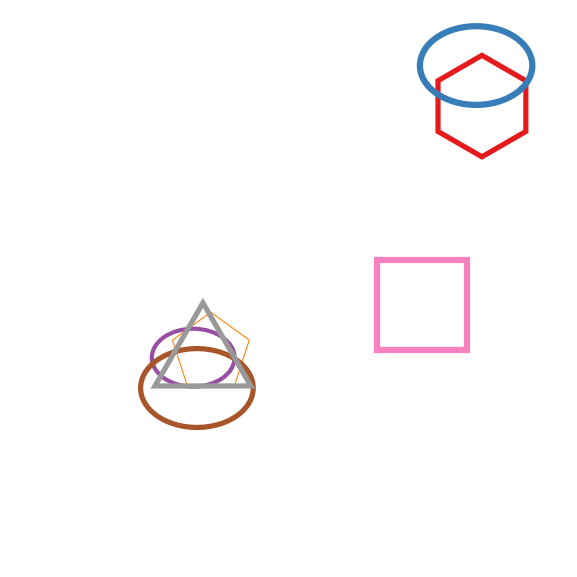[{"shape": "hexagon", "thickness": 2.5, "radius": 0.44, "center": [0.835, 0.815]}, {"shape": "oval", "thickness": 3, "radius": 0.49, "center": [0.824, 0.886]}, {"shape": "oval", "thickness": 2, "radius": 0.36, "center": [0.335, 0.38]}, {"shape": "pentagon", "thickness": 0.5, "radius": 0.35, "center": [0.365, 0.389]}, {"shape": "oval", "thickness": 2.5, "radius": 0.49, "center": [0.341, 0.327]}, {"shape": "square", "thickness": 3, "radius": 0.39, "center": [0.731, 0.471]}, {"shape": "triangle", "thickness": 2.5, "radius": 0.48, "center": [0.351, 0.379]}]